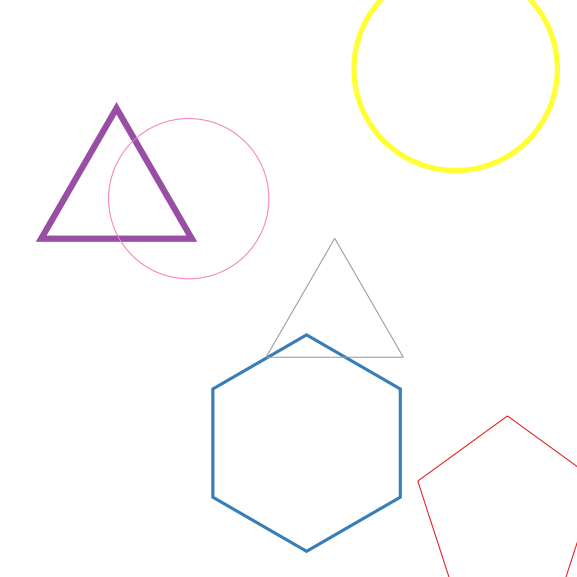[{"shape": "pentagon", "thickness": 0.5, "radius": 0.82, "center": [0.879, 0.116]}, {"shape": "hexagon", "thickness": 1.5, "radius": 0.94, "center": [0.531, 0.232]}, {"shape": "triangle", "thickness": 3, "radius": 0.75, "center": [0.202, 0.661]}, {"shape": "circle", "thickness": 2.5, "radius": 0.88, "center": [0.789, 0.88]}, {"shape": "circle", "thickness": 0.5, "radius": 0.69, "center": [0.327, 0.655]}, {"shape": "triangle", "thickness": 0.5, "radius": 0.69, "center": [0.58, 0.449]}]